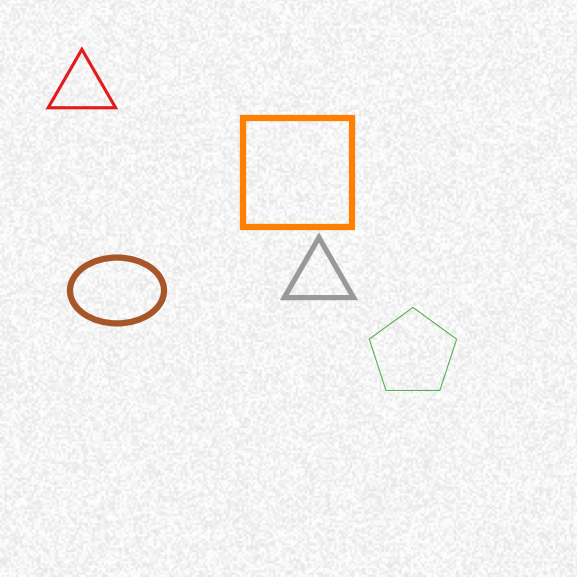[{"shape": "triangle", "thickness": 1.5, "radius": 0.34, "center": [0.142, 0.846]}, {"shape": "pentagon", "thickness": 0.5, "radius": 0.4, "center": [0.715, 0.387]}, {"shape": "square", "thickness": 3, "radius": 0.47, "center": [0.515, 0.701]}, {"shape": "oval", "thickness": 3, "radius": 0.41, "center": [0.203, 0.496]}, {"shape": "triangle", "thickness": 2.5, "radius": 0.35, "center": [0.552, 0.518]}]